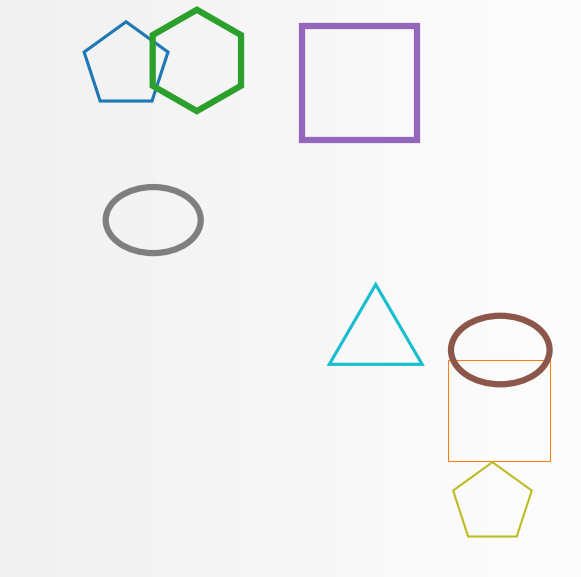[{"shape": "pentagon", "thickness": 1.5, "radius": 0.38, "center": [0.217, 0.886]}, {"shape": "square", "thickness": 0.5, "radius": 0.44, "center": [0.858, 0.288]}, {"shape": "hexagon", "thickness": 3, "radius": 0.44, "center": [0.339, 0.895]}, {"shape": "square", "thickness": 3, "radius": 0.49, "center": [0.618, 0.856]}, {"shape": "oval", "thickness": 3, "radius": 0.42, "center": [0.861, 0.393]}, {"shape": "oval", "thickness": 3, "radius": 0.41, "center": [0.264, 0.618]}, {"shape": "pentagon", "thickness": 1, "radius": 0.36, "center": [0.847, 0.128]}, {"shape": "triangle", "thickness": 1.5, "radius": 0.46, "center": [0.646, 0.414]}]